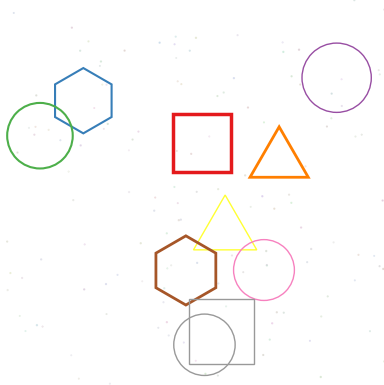[{"shape": "square", "thickness": 2.5, "radius": 0.38, "center": [0.524, 0.628]}, {"shape": "hexagon", "thickness": 1.5, "radius": 0.42, "center": [0.216, 0.738]}, {"shape": "circle", "thickness": 1.5, "radius": 0.43, "center": [0.104, 0.648]}, {"shape": "circle", "thickness": 1, "radius": 0.45, "center": [0.874, 0.798]}, {"shape": "triangle", "thickness": 2, "radius": 0.44, "center": [0.725, 0.583]}, {"shape": "triangle", "thickness": 1, "radius": 0.47, "center": [0.585, 0.398]}, {"shape": "hexagon", "thickness": 2, "radius": 0.45, "center": [0.483, 0.298]}, {"shape": "circle", "thickness": 1, "radius": 0.4, "center": [0.686, 0.299]}, {"shape": "square", "thickness": 1, "radius": 0.42, "center": [0.576, 0.138]}, {"shape": "circle", "thickness": 1, "radius": 0.4, "center": [0.531, 0.104]}]